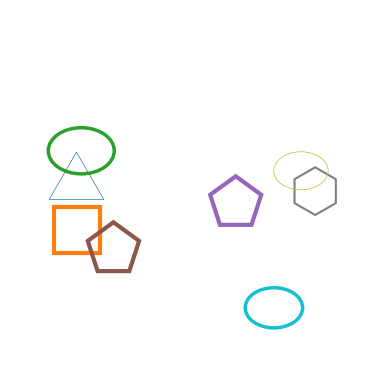[{"shape": "triangle", "thickness": 0.5, "radius": 0.41, "center": [0.199, 0.523]}, {"shape": "square", "thickness": 3, "radius": 0.3, "center": [0.2, 0.402]}, {"shape": "oval", "thickness": 2.5, "radius": 0.43, "center": [0.211, 0.608]}, {"shape": "pentagon", "thickness": 3, "radius": 0.35, "center": [0.612, 0.472]}, {"shape": "pentagon", "thickness": 3, "radius": 0.35, "center": [0.295, 0.353]}, {"shape": "hexagon", "thickness": 1.5, "radius": 0.31, "center": [0.819, 0.503]}, {"shape": "oval", "thickness": 0.5, "radius": 0.35, "center": [0.782, 0.556]}, {"shape": "oval", "thickness": 2.5, "radius": 0.37, "center": [0.711, 0.201]}]